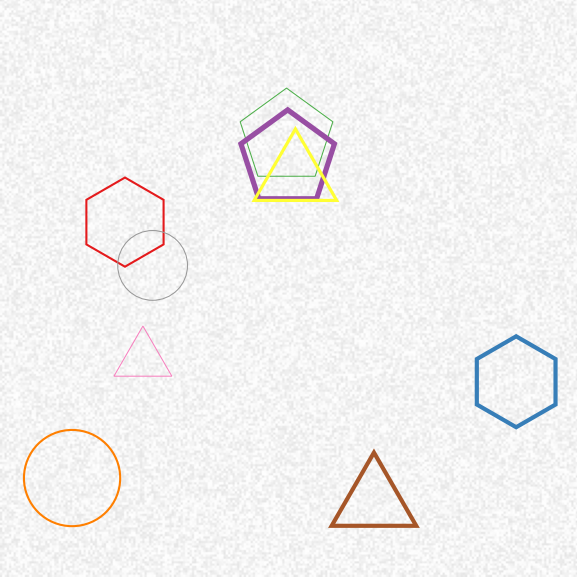[{"shape": "hexagon", "thickness": 1, "radius": 0.39, "center": [0.216, 0.615]}, {"shape": "hexagon", "thickness": 2, "radius": 0.39, "center": [0.894, 0.338]}, {"shape": "pentagon", "thickness": 0.5, "radius": 0.42, "center": [0.496, 0.762]}, {"shape": "pentagon", "thickness": 2.5, "radius": 0.43, "center": [0.498, 0.724]}, {"shape": "circle", "thickness": 1, "radius": 0.42, "center": [0.125, 0.171]}, {"shape": "triangle", "thickness": 1.5, "radius": 0.41, "center": [0.512, 0.693]}, {"shape": "triangle", "thickness": 2, "radius": 0.42, "center": [0.648, 0.131]}, {"shape": "triangle", "thickness": 0.5, "radius": 0.29, "center": [0.247, 0.377]}, {"shape": "circle", "thickness": 0.5, "radius": 0.3, "center": [0.264, 0.54]}]